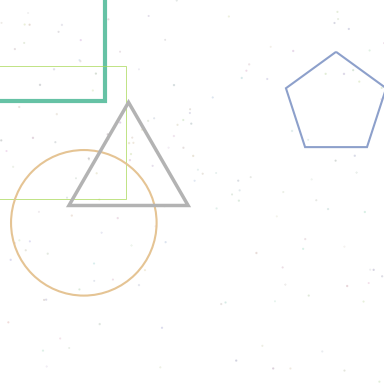[{"shape": "square", "thickness": 3, "radius": 0.79, "center": [0.116, 0.895]}, {"shape": "pentagon", "thickness": 1.5, "radius": 0.68, "center": [0.873, 0.729]}, {"shape": "square", "thickness": 0.5, "radius": 0.87, "center": [0.154, 0.656]}, {"shape": "circle", "thickness": 1.5, "radius": 0.95, "center": [0.218, 0.421]}, {"shape": "triangle", "thickness": 2.5, "radius": 0.89, "center": [0.334, 0.556]}]